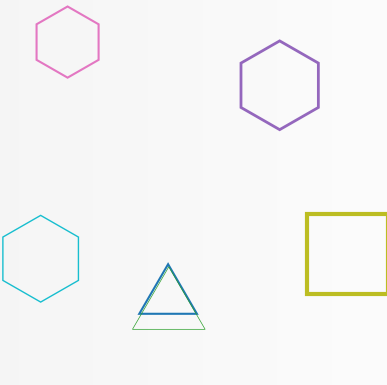[{"shape": "triangle", "thickness": 1.5, "radius": 0.43, "center": [0.434, 0.228]}, {"shape": "triangle", "thickness": 0.5, "radius": 0.54, "center": [0.436, 0.199]}, {"shape": "hexagon", "thickness": 2, "radius": 0.58, "center": [0.722, 0.779]}, {"shape": "hexagon", "thickness": 1.5, "radius": 0.46, "center": [0.174, 0.891]}, {"shape": "square", "thickness": 3, "radius": 0.52, "center": [0.897, 0.341]}, {"shape": "hexagon", "thickness": 1, "radius": 0.56, "center": [0.105, 0.328]}]